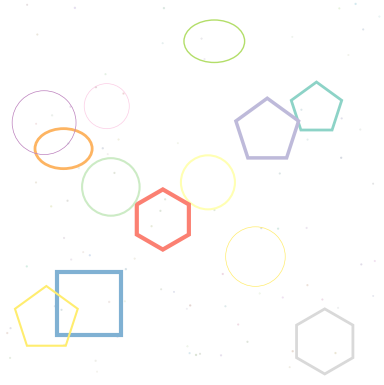[{"shape": "pentagon", "thickness": 2, "radius": 0.34, "center": [0.822, 0.718]}, {"shape": "circle", "thickness": 1.5, "radius": 0.35, "center": [0.54, 0.526]}, {"shape": "pentagon", "thickness": 2.5, "radius": 0.43, "center": [0.694, 0.659]}, {"shape": "hexagon", "thickness": 3, "radius": 0.39, "center": [0.423, 0.43]}, {"shape": "square", "thickness": 3, "radius": 0.41, "center": [0.232, 0.212]}, {"shape": "oval", "thickness": 2, "radius": 0.37, "center": [0.165, 0.614]}, {"shape": "oval", "thickness": 1, "radius": 0.39, "center": [0.557, 0.893]}, {"shape": "circle", "thickness": 0.5, "radius": 0.29, "center": [0.277, 0.724]}, {"shape": "hexagon", "thickness": 2, "radius": 0.42, "center": [0.843, 0.113]}, {"shape": "circle", "thickness": 0.5, "radius": 0.41, "center": [0.115, 0.681]}, {"shape": "circle", "thickness": 1.5, "radius": 0.37, "center": [0.288, 0.514]}, {"shape": "circle", "thickness": 0.5, "radius": 0.39, "center": [0.663, 0.334]}, {"shape": "pentagon", "thickness": 1.5, "radius": 0.43, "center": [0.12, 0.171]}]